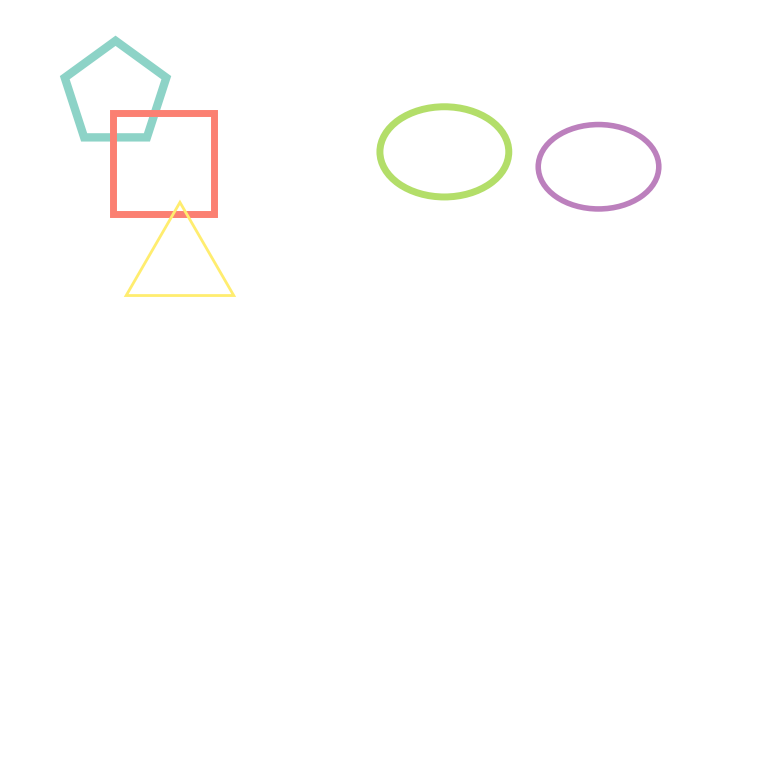[{"shape": "pentagon", "thickness": 3, "radius": 0.35, "center": [0.15, 0.878]}, {"shape": "square", "thickness": 2.5, "radius": 0.33, "center": [0.212, 0.788]}, {"shape": "oval", "thickness": 2.5, "radius": 0.42, "center": [0.577, 0.803]}, {"shape": "oval", "thickness": 2, "radius": 0.39, "center": [0.777, 0.783]}, {"shape": "triangle", "thickness": 1, "radius": 0.4, "center": [0.234, 0.657]}]